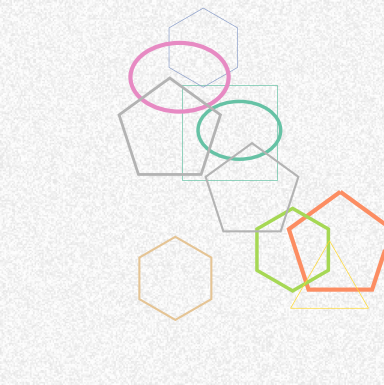[{"shape": "oval", "thickness": 2.5, "radius": 0.54, "center": [0.622, 0.662]}, {"shape": "square", "thickness": 0.5, "radius": 0.61, "center": [0.596, 0.656]}, {"shape": "pentagon", "thickness": 3, "radius": 0.7, "center": [0.884, 0.361]}, {"shape": "hexagon", "thickness": 0.5, "radius": 0.51, "center": [0.528, 0.876]}, {"shape": "oval", "thickness": 3, "radius": 0.64, "center": [0.466, 0.799]}, {"shape": "hexagon", "thickness": 2.5, "radius": 0.54, "center": [0.76, 0.352]}, {"shape": "triangle", "thickness": 0.5, "radius": 0.58, "center": [0.856, 0.258]}, {"shape": "hexagon", "thickness": 1.5, "radius": 0.54, "center": [0.455, 0.277]}, {"shape": "pentagon", "thickness": 1.5, "radius": 0.63, "center": [0.655, 0.502]}, {"shape": "pentagon", "thickness": 2, "radius": 0.69, "center": [0.441, 0.659]}]